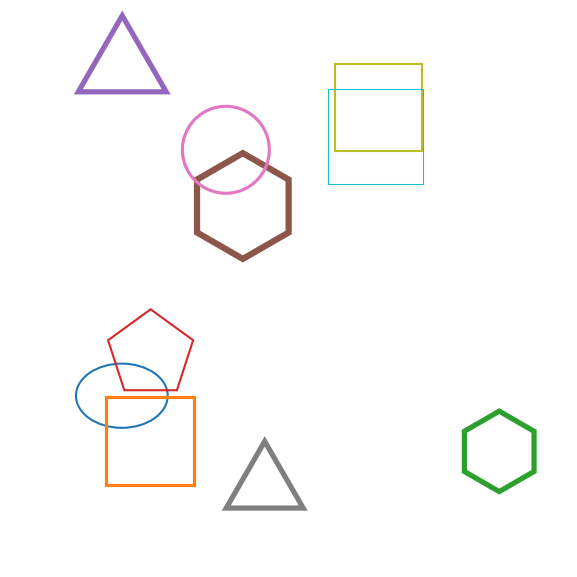[{"shape": "oval", "thickness": 1, "radius": 0.4, "center": [0.211, 0.314]}, {"shape": "square", "thickness": 1.5, "radius": 0.38, "center": [0.26, 0.235]}, {"shape": "hexagon", "thickness": 2.5, "radius": 0.35, "center": [0.864, 0.218]}, {"shape": "pentagon", "thickness": 1, "radius": 0.39, "center": [0.261, 0.386]}, {"shape": "triangle", "thickness": 2.5, "radius": 0.44, "center": [0.212, 0.884]}, {"shape": "hexagon", "thickness": 3, "radius": 0.46, "center": [0.42, 0.642]}, {"shape": "circle", "thickness": 1.5, "radius": 0.38, "center": [0.391, 0.74]}, {"shape": "triangle", "thickness": 2.5, "radius": 0.38, "center": [0.458, 0.158]}, {"shape": "square", "thickness": 1, "radius": 0.37, "center": [0.656, 0.813]}, {"shape": "square", "thickness": 0.5, "radius": 0.41, "center": [0.65, 0.762]}]